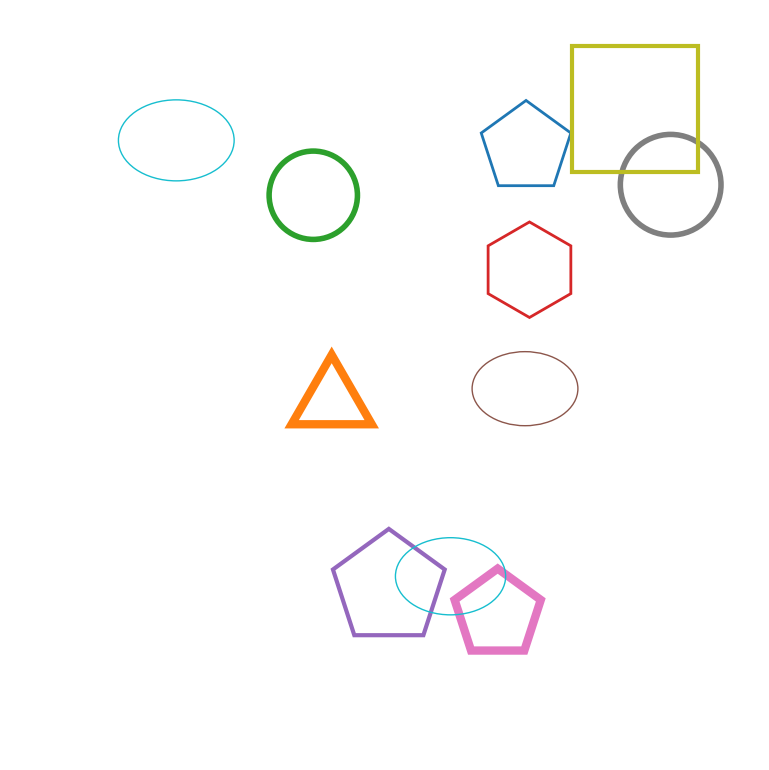[{"shape": "pentagon", "thickness": 1, "radius": 0.31, "center": [0.683, 0.808]}, {"shape": "triangle", "thickness": 3, "radius": 0.3, "center": [0.431, 0.479]}, {"shape": "circle", "thickness": 2, "radius": 0.29, "center": [0.407, 0.746]}, {"shape": "hexagon", "thickness": 1, "radius": 0.31, "center": [0.688, 0.65]}, {"shape": "pentagon", "thickness": 1.5, "radius": 0.38, "center": [0.505, 0.237]}, {"shape": "oval", "thickness": 0.5, "radius": 0.34, "center": [0.682, 0.495]}, {"shape": "pentagon", "thickness": 3, "radius": 0.29, "center": [0.646, 0.203]}, {"shape": "circle", "thickness": 2, "radius": 0.33, "center": [0.871, 0.76]}, {"shape": "square", "thickness": 1.5, "radius": 0.41, "center": [0.825, 0.859]}, {"shape": "oval", "thickness": 0.5, "radius": 0.38, "center": [0.229, 0.818]}, {"shape": "oval", "thickness": 0.5, "radius": 0.36, "center": [0.585, 0.252]}]